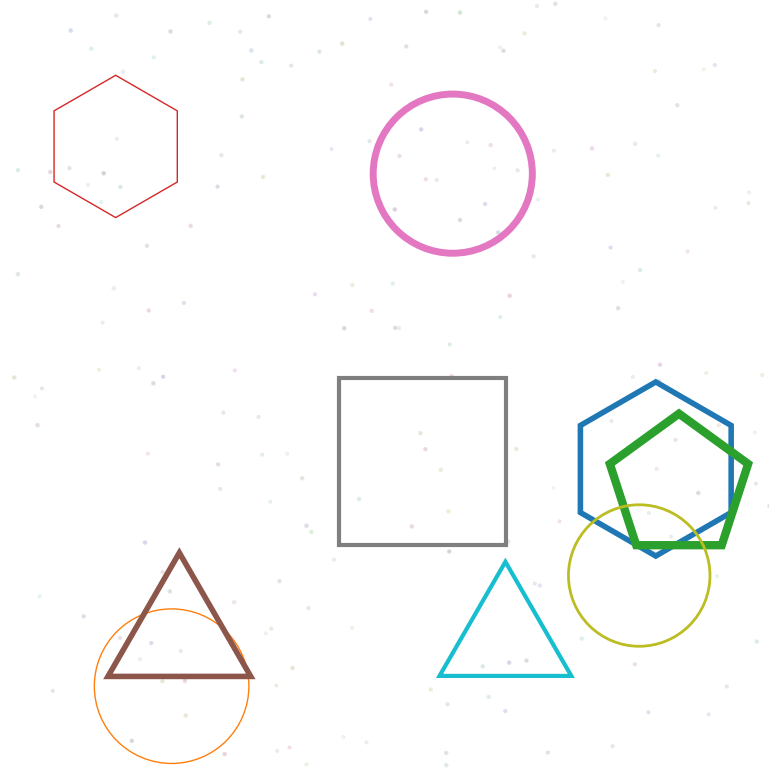[{"shape": "hexagon", "thickness": 2, "radius": 0.57, "center": [0.852, 0.391]}, {"shape": "circle", "thickness": 0.5, "radius": 0.5, "center": [0.223, 0.109]}, {"shape": "pentagon", "thickness": 3, "radius": 0.47, "center": [0.882, 0.368]}, {"shape": "hexagon", "thickness": 0.5, "radius": 0.46, "center": [0.15, 0.81]}, {"shape": "triangle", "thickness": 2, "radius": 0.54, "center": [0.233, 0.175]}, {"shape": "circle", "thickness": 2.5, "radius": 0.52, "center": [0.588, 0.774]}, {"shape": "square", "thickness": 1.5, "radius": 0.54, "center": [0.548, 0.401]}, {"shape": "circle", "thickness": 1, "radius": 0.46, "center": [0.83, 0.253]}, {"shape": "triangle", "thickness": 1.5, "radius": 0.49, "center": [0.656, 0.172]}]